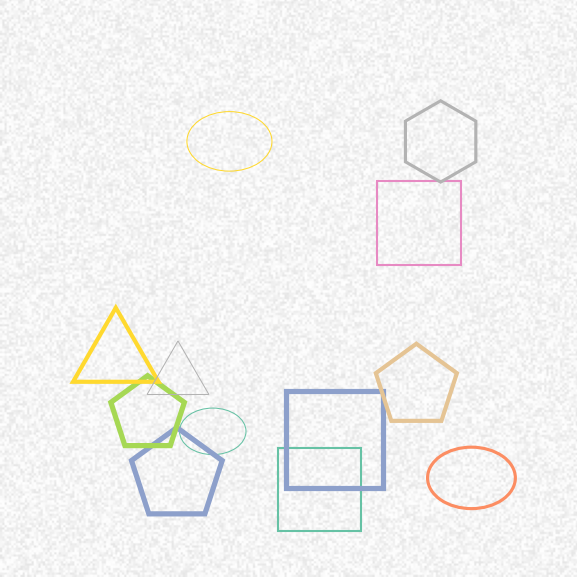[{"shape": "square", "thickness": 1, "radius": 0.36, "center": [0.553, 0.151]}, {"shape": "oval", "thickness": 0.5, "radius": 0.29, "center": [0.368, 0.252]}, {"shape": "oval", "thickness": 1.5, "radius": 0.38, "center": [0.816, 0.172]}, {"shape": "square", "thickness": 2.5, "radius": 0.42, "center": [0.58, 0.238]}, {"shape": "pentagon", "thickness": 2.5, "radius": 0.41, "center": [0.306, 0.176]}, {"shape": "square", "thickness": 1, "radius": 0.36, "center": [0.725, 0.613]}, {"shape": "pentagon", "thickness": 2.5, "radius": 0.33, "center": [0.256, 0.282]}, {"shape": "triangle", "thickness": 2, "radius": 0.43, "center": [0.201, 0.381]}, {"shape": "oval", "thickness": 0.5, "radius": 0.37, "center": [0.397, 0.754]}, {"shape": "pentagon", "thickness": 2, "radius": 0.37, "center": [0.721, 0.33]}, {"shape": "triangle", "thickness": 0.5, "radius": 0.31, "center": [0.308, 0.347]}, {"shape": "hexagon", "thickness": 1.5, "radius": 0.35, "center": [0.763, 0.754]}]